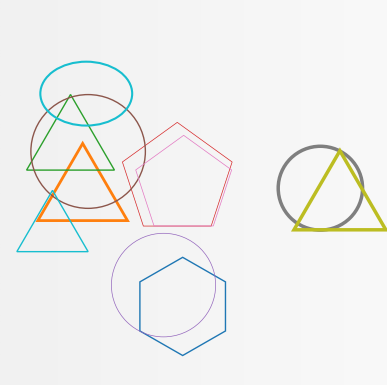[{"shape": "hexagon", "thickness": 1, "radius": 0.64, "center": [0.471, 0.204]}, {"shape": "triangle", "thickness": 2, "radius": 0.67, "center": [0.213, 0.494]}, {"shape": "triangle", "thickness": 1, "radius": 0.65, "center": [0.182, 0.624]}, {"shape": "pentagon", "thickness": 0.5, "radius": 0.74, "center": [0.457, 0.533]}, {"shape": "circle", "thickness": 0.5, "radius": 0.67, "center": [0.422, 0.26]}, {"shape": "circle", "thickness": 1, "radius": 0.74, "center": [0.227, 0.607]}, {"shape": "pentagon", "thickness": 0.5, "radius": 0.65, "center": [0.474, 0.518]}, {"shape": "circle", "thickness": 2.5, "radius": 0.54, "center": [0.827, 0.511]}, {"shape": "triangle", "thickness": 2.5, "radius": 0.68, "center": [0.877, 0.472]}, {"shape": "oval", "thickness": 1.5, "radius": 0.59, "center": [0.223, 0.757]}, {"shape": "triangle", "thickness": 1, "radius": 0.53, "center": [0.135, 0.399]}]